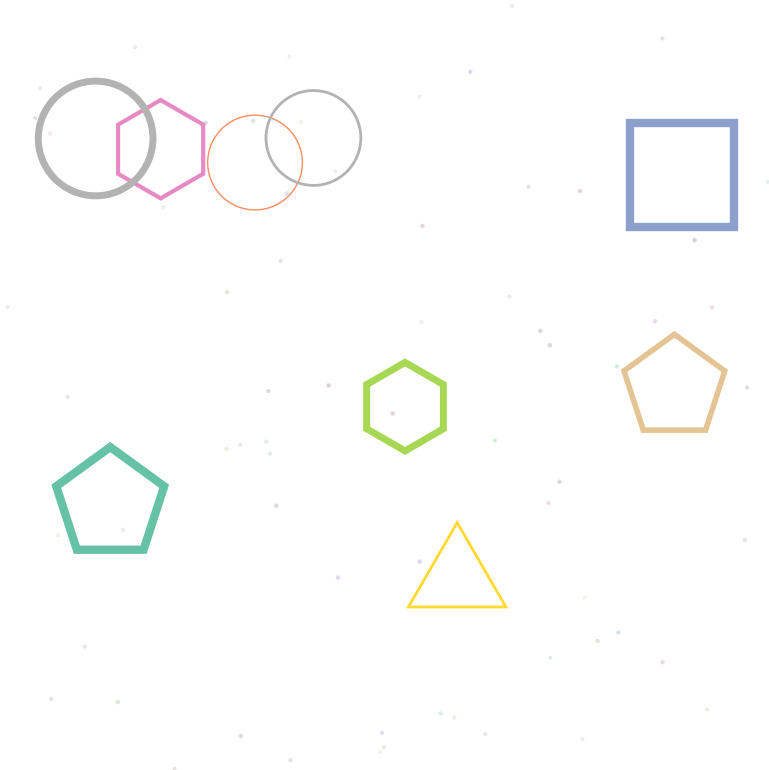[{"shape": "pentagon", "thickness": 3, "radius": 0.37, "center": [0.143, 0.346]}, {"shape": "circle", "thickness": 0.5, "radius": 0.31, "center": [0.331, 0.789]}, {"shape": "square", "thickness": 3, "radius": 0.34, "center": [0.886, 0.773]}, {"shape": "hexagon", "thickness": 1.5, "radius": 0.32, "center": [0.209, 0.806]}, {"shape": "hexagon", "thickness": 2.5, "radius": 0.29, "center": [0.526, 0.472]}, {"shape": "triangle", "thickness": 1, "radius": 0.37, "center": [0.594, 0.248]}, {"shape": "pentagon", "thickness": 2, "radius": 0.34, "center": [0.876, 0.497]}, {"shape": "circle", "thickness": 2.5, "radius": 0.37, "center": [0.124, 0.82]}, {"shape": "circle", "thickness": 1, "radius": 0.31, "center": [0.407, 0.821]}]